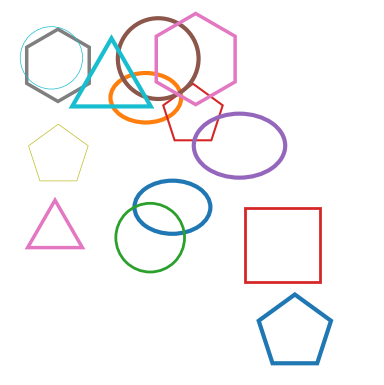[{"shape": "oval", "thickness": 3, "radius": 0.49, "center": [0.448, 0.462]}, {"shape": "pentagon", "thickness": 3, "radius": 0.49, "center": [0.766, 0.136]}, {"shape": "oval", "thickness": 3, "radius": 0.46, "center": [0.379, 0.746]}, {"shape": "circle", "thickness": 2, "radius": 0.45, "center": [0.39, 0.383]}, {"shape": "square", "thickness": 2, "radius": 0.49, "center": [0.734, 0.364]}, {"shape": "pentagon", "thickness": 1.5, "radius": 0.41, "center": [0.501, 0.701]}, {"shape": "oval", "thickness": 3, "radius": 0.59, "center": [0.622, 0.622]}, {"shape": "circle", "thickness": 3, "radius": 0.52, "center": [0.411, 0.848]}, {"shape": "triangle", "thickness": 2.5, "radius": 0.41, "center": [0.143, 0.398]}, {"shape": "hexagon", "thickness": 2.5, "radius": 0.59, "center": [0.508, 0.847]}, {"shape": "hexagon", "thickness": 2.5, "radius": 0.47, "center": [0.151, 0.83]}, {"shape": "pentagon", "thickness": 0.5, "radius": 0.41, "center": [0.152, 0.596]}, {"shape": "triangle", "thickness": 3, "radius": 0.59, "center": [0.29, 0.782]}, {"shape": "circle", "thickness": 0.5, "radius": 0.4, "center": [0.134, 0.85]}]